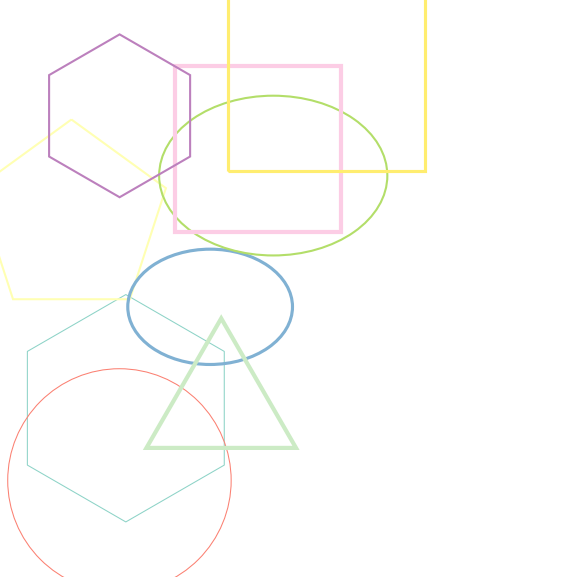[{"shape": "hexagon", "thickness": 0.5, "radius": 0.98, "center": [0.218, 0.292]}, {"shape": "pentagon", "thickness": 1, "radius": 0.86, "center": [0.124, 0.62]}, {"shape": "circle", "thickness": 0.5, "radius": 0.97, "center": [0.207, 0.167]}, {"shape": "oval", "thickness": 1.5, "radius": 0.71, "center": [0.364, 0.468]}, {"shape": "oval", "thickness": 1, "radius": 0.99, "center": [0.473, 0.695]}, {"shape": "square", "thickness": 2, "radius": 0.72, "center": [0.447, 0.741]}, {"shape": "hexagon", "thickness": 1, "radius": 0.7, "center": [0.207, 0.799]}, {"shape": "triangle", "thickness": 2, "radius": 0.75, "center": [0.383, 0.298]}, {"shape": "square", "thickness": 1.5, "radius": 0.85, "center": [0.565, 0.873]}]